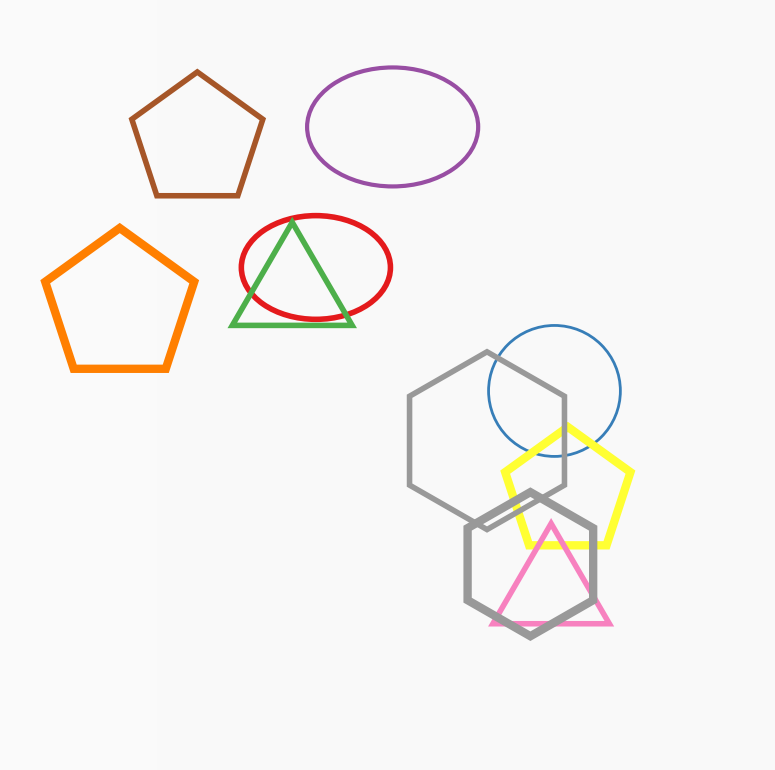[{"shape": "oval", "thickness": 2, "radius": 0.48, "center": [0.408, 0.653]}, {"shape": "circle", "thickness": 1, "radius": 0.43, "center": [0.715, 0.492]}, {"shape": "triangle", "thickness": 2, "radius": 0.45, "center": [0.377, 0.622]}, {"shape": "oval", "thickness": 1.5, "radius": 0.55, "center": [0.507, 0.835]}, {"shape": "pentagon", "thickness": 3, "radius": 0.51, "center": [0.154, 0.603]}, {"shape": "pentagon", "thickness": 3, "radius": 0.42, "center": [0.733, 0.361]}, {"shape": "pentagon", "thickness": 2, "radius": 0.44, "center": [0.255, 0.818]}, {"shape": "triangle", "thickness": 2, "radius": 0.43, "center": [0.711, 0.233]}, {"shape": "hexagon", "thickness": 3, "radius": 0.47, "center": [0.684, 0.267]}, {"shape": "hexagon", "thickness": 2, "radius": 0.58, "center": [0.628, 0.428]}]